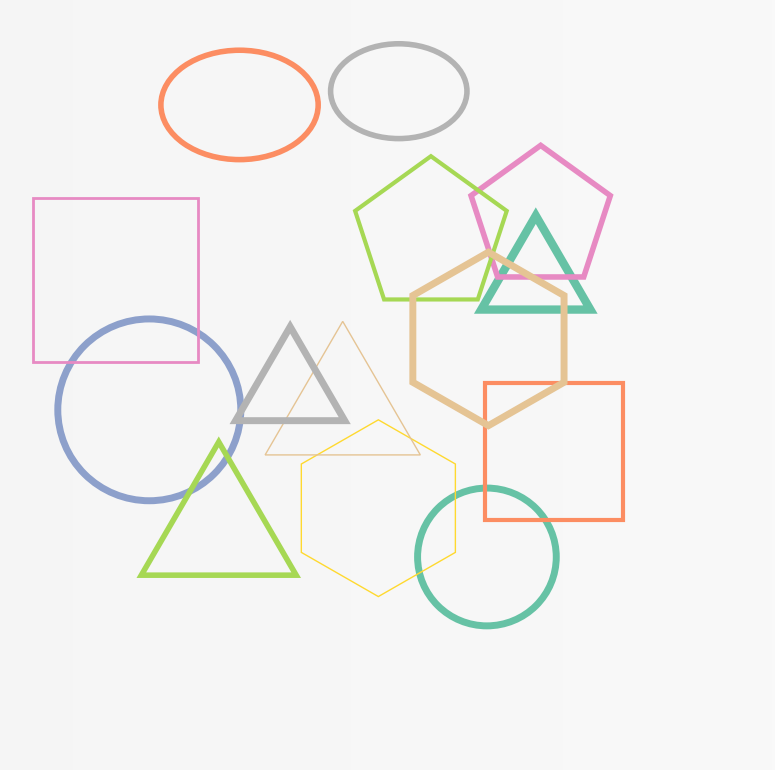[{"shape": "triangle", "thickness": 3, "radius": 0.41, "center": [0.691, 0.639]}, {"shape": "circle", "thickness": 2.5, "radius": 0.45, "center": [0.628, 0.277]}, {"shape": "oval", "thickness": 2, "radius": 0.51, "center": [0.309, 0.864]}, {"shape": "square", "thickness": 1.5, "radius": 0.45, "center": [0.715, 0.414]}, {"shape": "circle", "thickness": 2.5, "radius": 0.59, "center": [0.193, 0.468]}, {"shape": "pentagon", "thickness": 2, "radius": 0.47, "center": [0.698, 0.717]}, {"shape": "square", "thickness": 1, "radius": 0.53, "center": [0.149, 0.637]}, {"shape": "triangle", "thickness": 2, "radius": 0.58, "center": [0.282, 0.311]}, {"shape": "pentagon", "thickness": 1.5, "radius": 0.51, "center": [0.556, 0.694]}, {"shape": "hexagon", "thickness": 0.5, "radius": 0.57, "center": [0.488, 0.34]}, {"shape": "triangle", "thickness": 0.5, "radius": 0.58, "center": [0.442, 0.467]}, {"shape": "hexagon", "thickness": 2.5, "radius": 0.56, "center": [0.63, 0.56]}, {"shape": "oval", "thickness": 2, "radius": 0.44, "center": [0.515, 0.882]}, {"shape": "triangle", "thickness": 2.5, "radius": 0.41, "center": [0.374, 0.494]}]